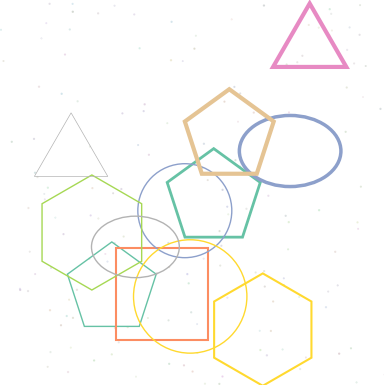[{"shape": "pentagon", "thickness": 2, "radius": 0.64, "center": [0.555, 0.487]}, {"shape": "pentagon", "thickness": 1, "radius": 0.61, "center": [0.29, 0.25]}, {"shape": "square", "thickness": 1.5, "radius": 0.6, "center": [0.42, 0.236]}, {"shape": "circle", "thickness": 1, "radius": 0.61, "center": [0.48, 0.453]}, {"shape": "oval", "thickness": 2.5, "radius": 0.66, "center": [0.754, 0.608]}, {"shape": "triangle", "thickness": 3, "radius": 0.55, "center": [0.804, 0.881]}, {"shape": "hexagon", "thickness": 1, "radius": 0.75, "center": [0.239, 0.396]}, {"shape": "circle", "thickness": 1, "radius": 0.74, "center": [0.494, 0.23]}, {"shape": "hexagon", "thickness": 1.5, "radius": 0.73, "center": [0.683, 0.144]}, {"shape": "pentagon", "thickness": 3, "radius": 0.61, "center": [0.596, 0.647]}, {"shape": "triangle", "thickness": 0.5, "radius": 0.55, "center": [0.185, 0.597]}, {"shape": "oval", "thickness": 1, "radius": 0.57, "center": [0.352, 0.359]}]